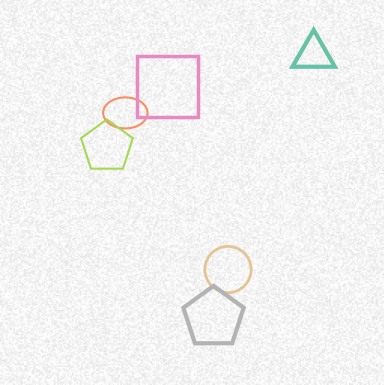[{"shape": "triangle", "thickness": 3, "radius": 0.32, "center": [0.815, 0.858]}, {"shape": "oval", "thickness": 1.5, "radius": 0.29, "center": [0.326, 0.707]}, {"shape": "square", "thickness": 2.5, "radius": 0.4, "center": [0.436, 0.774]}, {"shape": "pentagon", "thickness": 1.5, "radius": 0.35, "center": [0.278, 0.619]}, {"shape": "circle", "thickness": 2, "radius": 0.3, "center": [0.592, 0.3]}, {"shape": "pentagon", "thickness": 3, "radius": 0.41, "center": [0.555, 0.175]}]